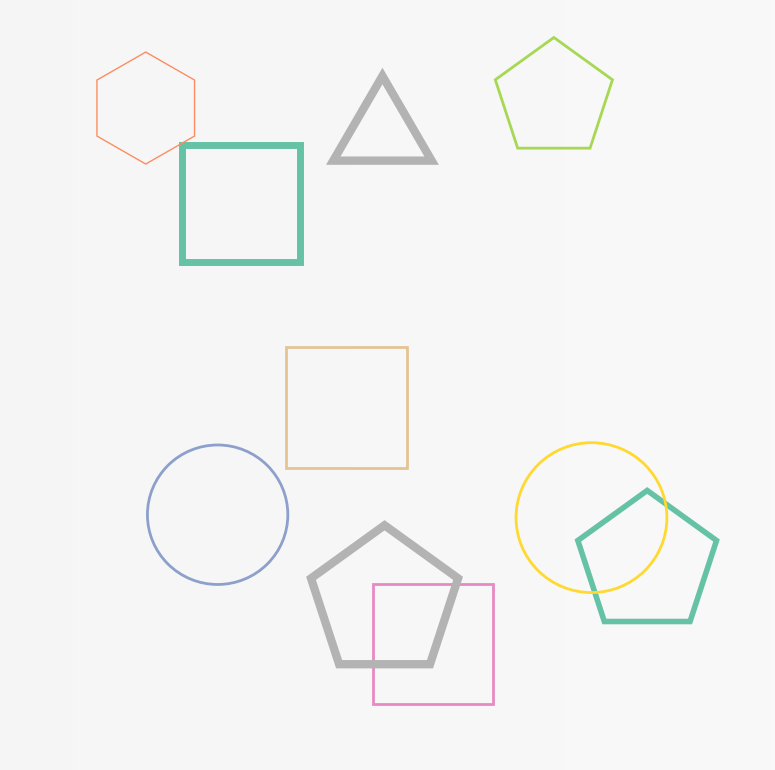[{"shape": "pentagon", "thickness": 2, "radius": 0.47, "center": [0.835, 0.269]}, {"shape": "square", "thickness": 2.5, "radius": 0.38, "center": [0.311, 0.736]}, {"shape": "hexagon", "thickness": 0.5, "radius": 0.36, "center": [0.188, 0.86]}, {"shape": "circle", "thickness": 1, "radius": 0.45, "center": [0.281, 0.332]}, {"shape": "square", "thickness": 1, "radius": 0.39, "center": [0.558, 0.163]}, {"shape": "pentagon", "thickness": 1, "radius": 0.4, "center": [0.715, 0.872]}, {"shape": "circle", "thickness": 1, "radius": 0.49, "center": [0.763, 0.328]}, {"shape": "square", "thickness": 1, "radius": 0.39, "center": [0.447, 0.471]}, {"shape": "triangle", "thickness": 3, "radius": 0.37, "center": [0.493, 0.828]}, {"shape": "pentagon", "thickness": 3, "radius": 0.5, "center": [0.496, 0.218]}]